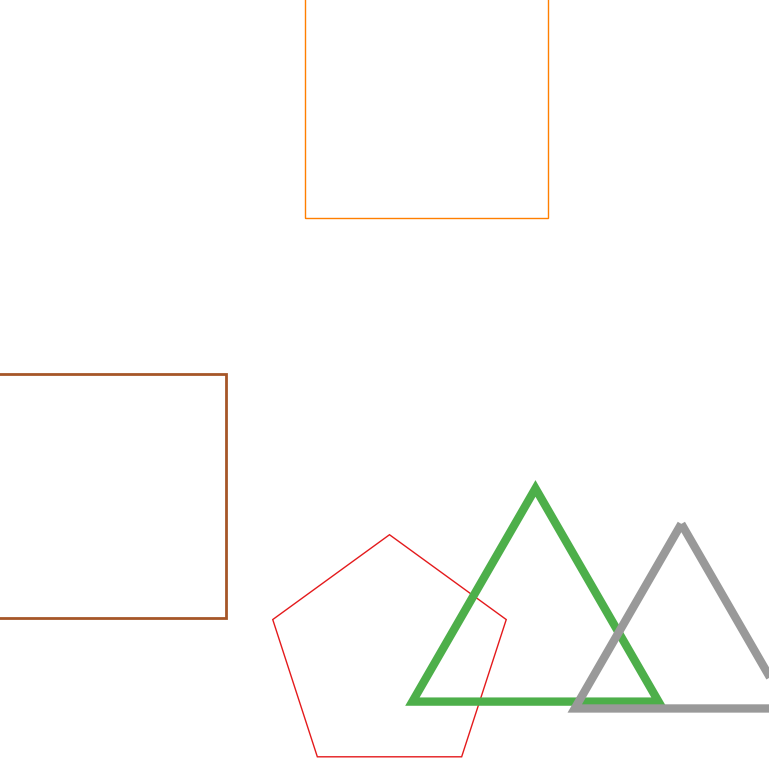[{"shape": "pentagon", "thickness": 0.5, "radius": 0.8, "center": [0.506, 0.146]}, {"shape": "triangle", "thickness": 3, "radius": 0.92, "center": [0.695, 0.181]}, {"shape": "square", "thickness": 0.5, "radius": 0.79, "center": [0.554, 0.875]}, {"shape": "square", "thickness": 1, "radius": 0.79, "center": [0.135, 0.356]}, {"shape": "triangle", "thickness": 3, "radius": 0.8, "center": [0.885, 0.16]}]